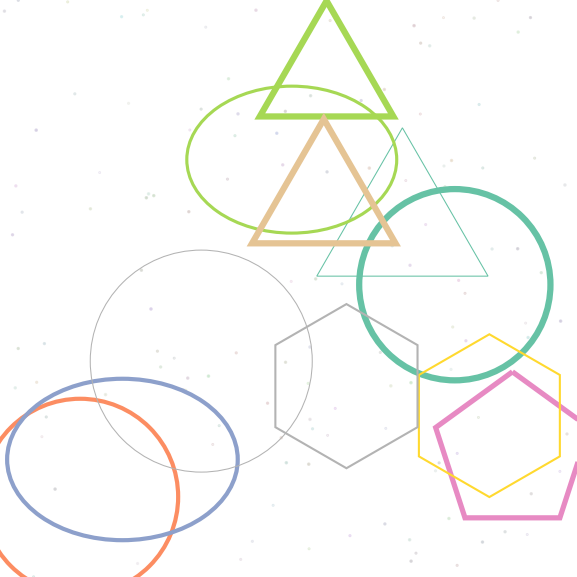[{"shape": "triangle", "thickness": 0.5, "radius": 0.86, "center": [0.697, 0.607]}, {"shape": "circle", "thickness": 3, "radius": 0.83, "center": [0.788, 0.506]}, {"shape": "circle", "thickness": 2, "radius": 0.85, "center": [0.139, 0.139]}, {"shape": "oval", "thickness": 2, "radius": 1.0, "center": [0.212, 0.204]}, {"shape": "pentagon", "thickness": 2.5, "radius": 0.7, "center": [0.887, 0.216]}, {"shape": "oval", "thickness": 1.5, "radius": 0.91, "center": [0.505, 0.723]}, {"shape": "triangle", "thickness": 3, "radius": 0.67, "center": [0.566, 0.864]}, {"shape": "hexagon", "thickness": 1, "radius": 0.7, "center": [0.847, 0.279]}, {"shape": "triangle", "thickness": 3, "radius": 0.72, "center": [0.561, 0.65]}, {"shape": "circle", "thickness": 0.5, "radius": 0.96, "center": [0.348, 0.374]}, {"shape": "hexagon", "thickness": 1, "radius": 0.71, "center": [0.6, 0.33]}]